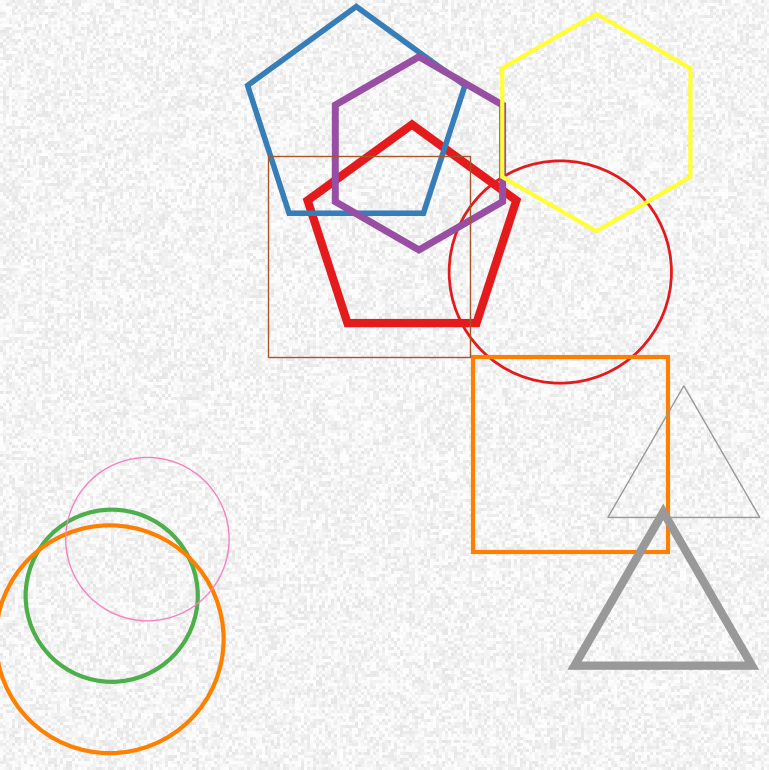[{"shape": "pentagon", "thickness": 3, "radius": 0.71, "center": [0.535, 0.696]}, {"shape": "circle", "thickness": 1, "radius": 0.72, "center": [0.728, 0.647]}, {"shape": "pentagon", "thickness": 2, "radius": 0.74, "center": [0.463, 0.843]}, {"shape": "circle", "thickness": 1.5, "radius": 0.56, "center": [0.145, 0.226]}, {"shape": "hexagon", "thickness": 2.5, "radius": 0.63, "center": [0.544, 0.801]}, {"shape": "circle", "thickness": 1.5, "radius": 0.74, "center": [0.142, 0.17]}, {"shape": "square", "thickness": 1.5, "radius": 0.63, "center": [0.741, 0.41]}, {"shape": "hexagon", "thickness": 1.5, "radius": 0.71, "center": [0.774, 0.841]}, {"shape": "square", "thickness": 0.5, "radius": 0.65, "center": [0.479, 0.667]}, {"shape": "circle", "thickness": 0.5, "radius": 0.53, "center": [0.191, 0.3]}, {"shape": "triangle", "thickness": 0.5, "radius": 0.57, "center": [0.888, 0.385]}, {"shape": "triangle", "thickness": 3, "radius": 0.67, "center": [0.861, 0.202]}]